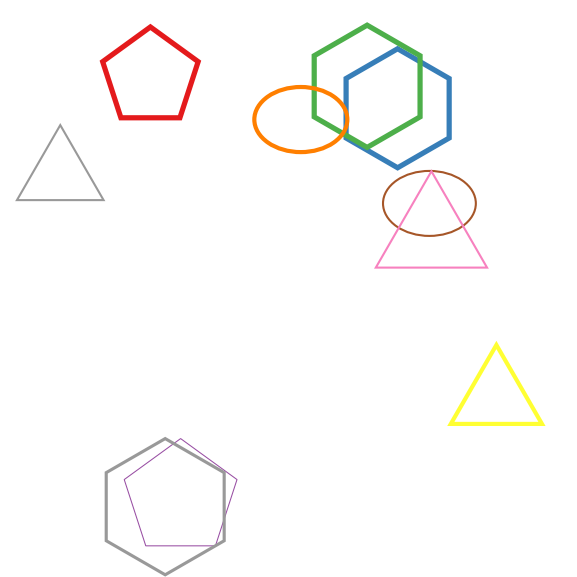[{"shape": "pentagon", "thickness": 2.5, "radius": 0.43, "center": [0.26, 0.865]}, {"shape": "hexagon", "thickness": 2.5, "radius": 0.52, "center": [0.689, 0.812]}, {"shape": "hexagon", "thickness": 2.5, "radius": 0.53, "center": [0.636, 0.85]}, {"shape": "pentagon", "thickness": 0.5, "radius": 0.51, "center": [0.313, 0.137]}, {"shape": "oval", "thickness": 2, "radius": 0.4, "center": [0.521, 0.792]}, {"shape": "triangle", "thickness": 2, "radius": 0.46, "center": [0.86, 0.311]}, {"shape": "oval", "thickness": 1, "radius": 0.4, "center": [0.744, 0.647]}, {"shape": "triangle", "thickness": 1, "radius": 0.56, "center": [0.747, 0.591]}, {"shape": "triangle", "thickness": 1, "radius": 0.43, "center": [0.104, 0.696]}, {"shape": "hexagon", "thickness": 1.5, "radius": 0.59, "center": [0.286, 0.122]}]